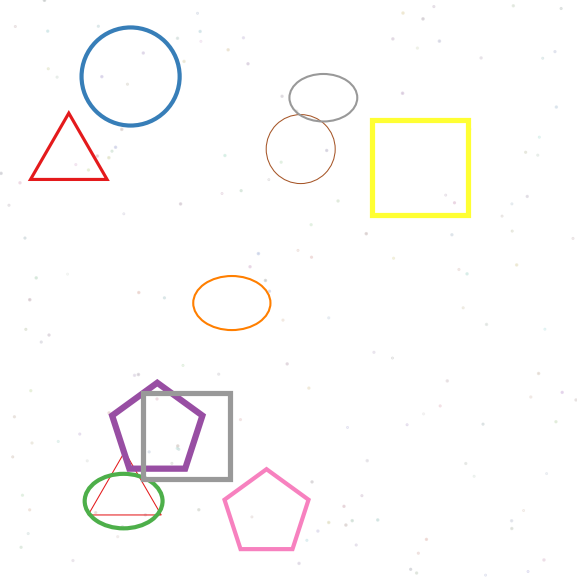[{"shape": "triangle", "thickness": 0.5, "radius": 0.37, "center": [0.216, 0.144]}, {"shape": "triangle", "thickness": 1.5, "radius": 0.38, "center": [0.119, 0.727]}, {"shape": "circle", "thickness": 2, "radius": 0.42, "center": [0.226, 0.867]}, {"shape": "oval", "thickness": 2, "radius": 0.34, "center": [0.214, 0.131]}, {"shape": "pentagon", "thickness": 3, "radius": 0.41, "center": [0.272, 0.254]}, {"shape": "oval", "thickness": 1, "radius": 0.33, "center": [0.401, 0.474]}, {"shape": "square", "thickness": 2.5, "radius": 0.41, "center": [0.727, 0.709]}, {"shape": "circle", "thickness": 0.5, "radius": 0.3, "center": [0.521, 0.741]}, {"shape": "pentagon", "thickness": 2, "radius": 0.38, "center": [0.461, 0.11]}, {"shape": "oval", "thickness": 1, "radius": 0.29, "center": [0.56, 0.83]}, {"shape": "square", "thickness": 2.5, "radius": 0.37, "center": [0.323, 0.244]}]